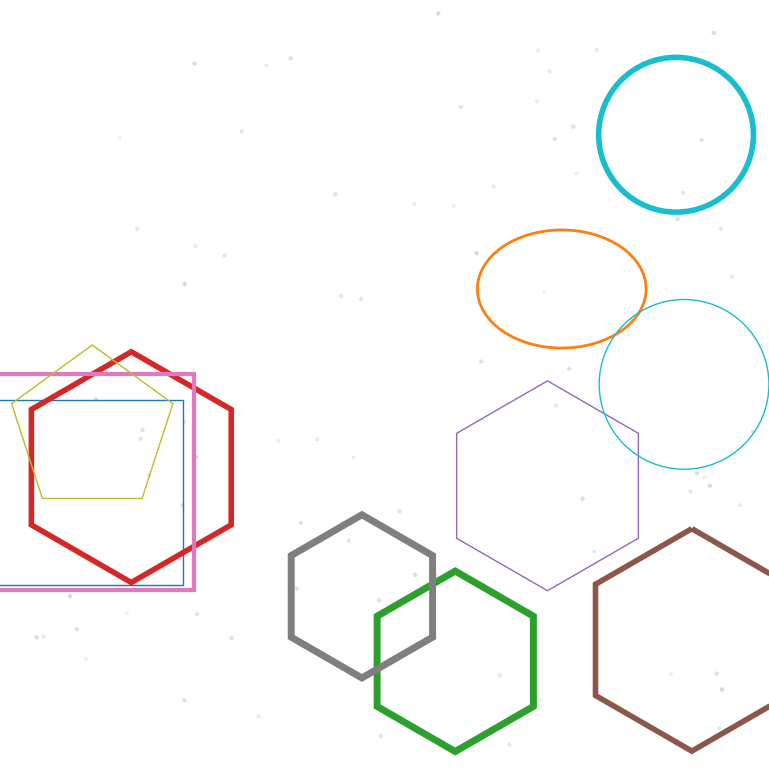[{"shape": "square", "thickness": 0.5, "radius": 0.6, "center": [0.118, 0.36]}, {"shape": "oval", "thickness": 1, "radius": 0.55, "center": [0.73, 0.625]}, {"shape": "hexagon", "thickness": 2.5, "radius": 0.59, "center": [0.591, 0.141]}, {"shape": "hexagon", "thickness": 2, "radius": 0.75, "center": [0.171, 0.393]}, {"shape": "hexagon", "thickness": 0.5, "radius": 0.68, "center": [0.711, 0.369]}, {"shape": "hexagon", "thickness": 2, "radius": 0.72, "center": [0.898, 0.169]}, {"shape": "square", "thickness": 1.5, "radius": 0.7, "center": [0.111, 0.374]}, {"shape": "hexagon", "thickness": 2.5, "radius": 0.53, "center": [0.47, 0.226]}, {"shape": "pentagon", "thickness": 0.5, "radius": 0.55, "center": [0.12, 0.442]}, {"shape": "circle", "thickness": 2, "radius": 0.5, "center": [0.878, 0.825]}, {"shape": "circle", "thickness": 0.5, "radius": 0.55, "center": [0.888, 0.501]}]